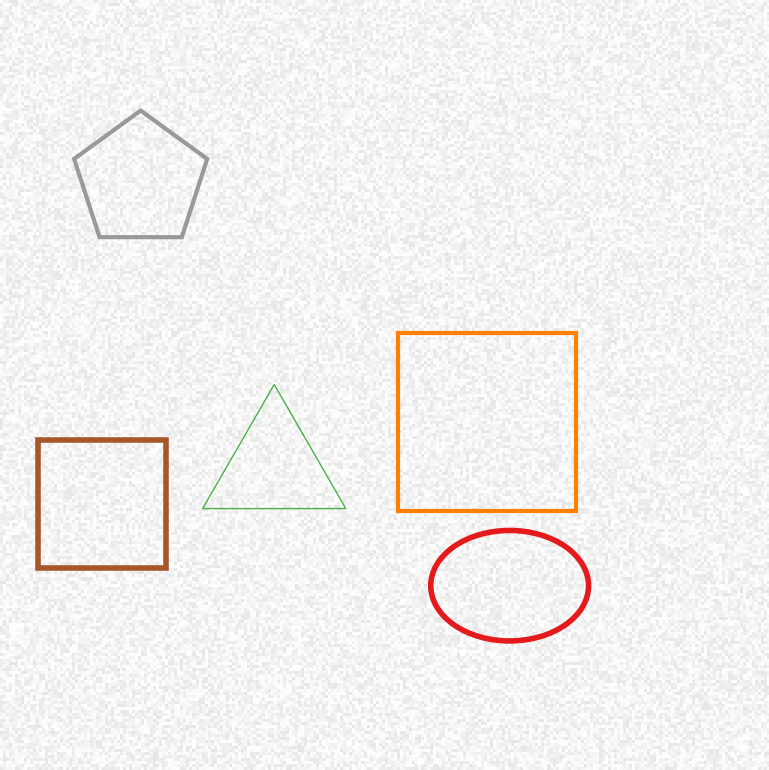[{"shape": "oval", "thickness": 2, "radius": 0.51, "center": [0.662, 0.239]}, {"shape": "triangle", "thickness": 0.5, "radius": 0.54, "center": [0.356, 0.393]}, {"shape": "square", "thickness": 1.5, "radius": 0.58, "center": [0.632, 0.452]}, {"shape": "square", "thickness": 2, "radius": 0.42, "center": [0.133, 0.346]}, {"shape": "pentagon", "thickness": 1.5, "radius": 0.45, "center": [0.183, 0.766]}]